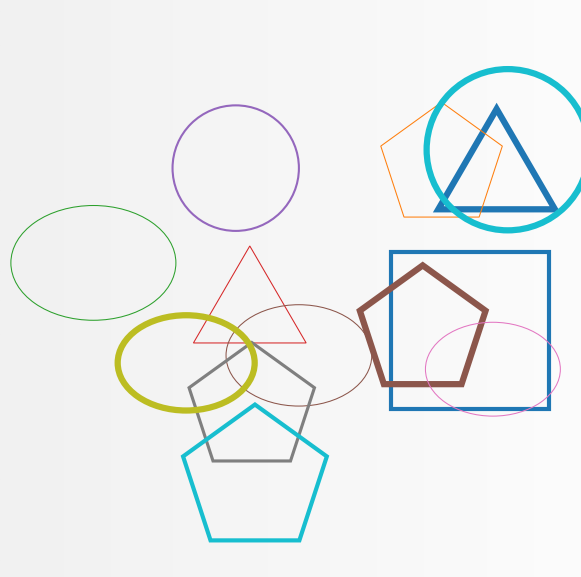[{"shape": "triangle", "thickness": 3, "radius": 0.58, "center": [0.854, 0.695]}, {"shape": "square", "thickness": 2, "radius": 0.68, "center": [0.809, 0.427]}, {"shape": "pentagon", "thickness": 0.5, "radius": 0.55, "center": [0.76, 0.712]}, {"shape": "oval", "thickness": 0.5, "radius": 0.71, "center": [0.161, 0.544]}, {"shape": "triangle", "thickness": 0.5, "radius": 0.56, "center": [0.43, 0.461]}, {"shape": "circle", "thickness": 1, "radius": 0.54, "center": [0.406, 0.708]}, {"shape": "pentagon", "thickness": 3, "radius": 0.57, "center": [0.727, 0.426]}, {"shape": "oval", "thickness": 0.5, "radius": 0.63, "center": [0.514, 0.384]}, {"shape": "oval", "thickness": 0.5, "radius": 0.58, "center": [0.848, 0.36]}, {"shape": "pentagon", "thickness": 1.5, "radius": 0.57, "center": [0.433, 0.293]}, {"shape": "oval", "thickness": 3, "radius": 0.59, "center": [0.32, 0.371]}, {"shape": "pentagon", "thickness": 2, "radius": 0.65, "center": [0.439, 0.169]}, {"shape": "circle", "thickness": 3, "radius": 0.7, "center": [0.874, 0.74]}]